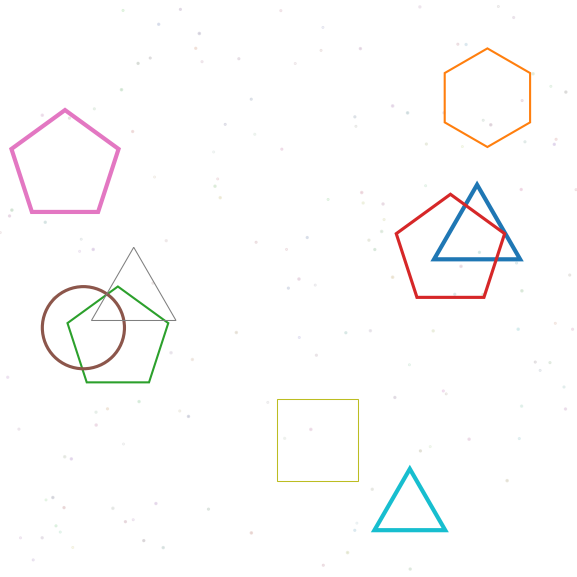[{"shape": "triangle", "thickness": 2, "radius": 0.43, "center": [0.826, 0.593]}, {"shape": "hexagon", "thickness": 1, "radius": 0.43, "center": [0.844, 0.83]}, {"shape": "pentagon", "thickness": 1, "radius": 0.46, "center": [0.204, 0.411]}, {"shape": "pentagon", "thickness": 1.5, "radius": 0.49, "center": [0.78, 0.564]}, {"shape": "circle", "thickness": 1.5, "radius": 0.36, "center": [0.144, 0.432]}, {"shape": "pentagon", "thickness": 2, "radius": 0.49, "center": [0.113, 0.711]}, {"shape": "triangle", "thickness": 0.5, "radius": 0.42, "center": [0.232, 0.486]}, {"shape": "square", "thickness": 0.5, "radius": 0.35, "center": [0.55, 0.238]}, {"shape": "triangle", "thickness": 2, "radius": 0.35, "center": [0.71, 0.116]}]